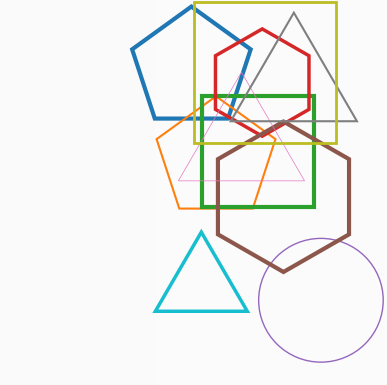[{"shape": "pentagon", "thickness": 3, "radius": 0.8, "center": [0.494, 0.822]}, {"shape": "pentagon", "thickness": 1.5, "radius": 0.81, "center": [0.557, 0.589]}, {"shape": "square", "thickness": 3, "radius": 0.72, "center": [0.665, 0.606]}, {"shape": "hexagon", "thickness": 2.5, "radius": 0.7, "center": [0.677, 0.786]}, {"shape": "circle", "thickness": 1, "radius": 0.8, "center": [0.828, 0.22]}, {"shape": "hexagon", "thickness": 3, "radius": 0.98, "center": [0.732, 0.489]}, {"shape": "triangle", "thickness": 0.5, "radius": 0.94, "center": [0.623, 0.624]}, {"shape": "triangle", "thickness": 1.5, "radius": 0.94, "center": [0.758, 0.779]}, {"shape": "square", "thickness": 2, "radius": 0.92, "center": [0.683, 0.812]}, {"shape": "triangle", "thickness": 2.5, "radius": 0.69, "center": [0.52, 0.26]}]